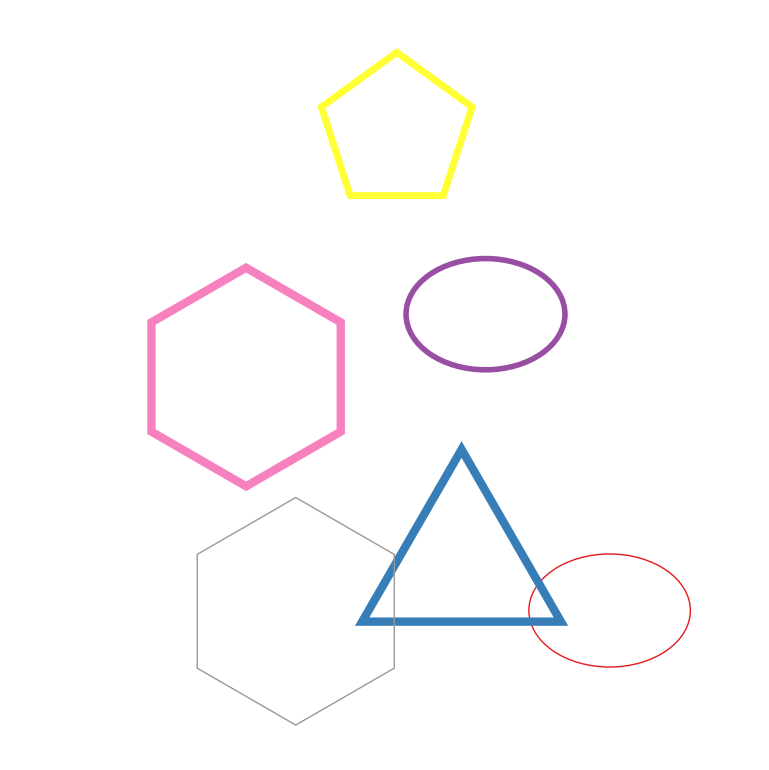[{"shape": "oval", "thickness": 0.5, "radius": 0.52, "center": [0.792, 0.207]}, {"shape": "triangle", "thickness": 3, "radius": 0.75, "center": [0.599, 0.267]}, {"shape": "oval", "thickness": 2, "radius": 0.52, "center": [0.631, 0.592]}, {"shape": "pentagon", "thickness": 2.5, "radius": 0.51, "center": [0.515, 0.829]}, {"shape": "hexagon", "thickness": 3, "radius": 0.71, "center": [0.32, 0.51]}, {"shape": "hexagon", "thickness": 0.5, "radius": 0.74, "center": [0.384, 0.206]}]